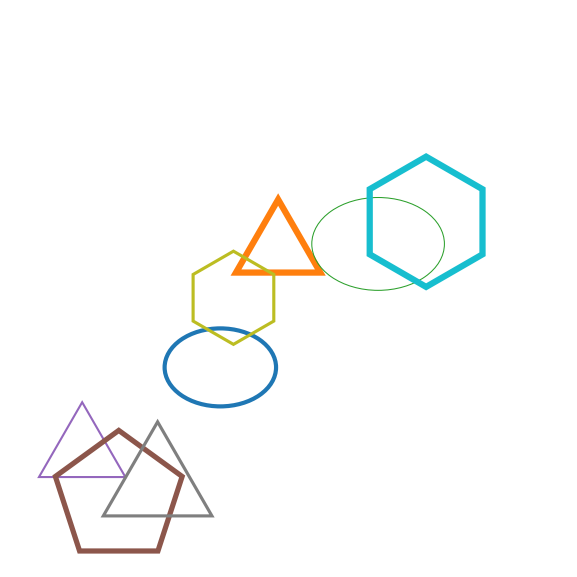[{"shape": "oval", "thickness": 2, "radius": 0.48, "center": [0.382, 0.363]}, {"shape": "triangle", "thickness": 3, "radius": 0.42, "center": [0.482, 0.569]}, {"shape": "oval", "thickness": 0.5, "radius": 0.57, "center": [0.655, 0.577]}, {"shape": "triangle", "thickness": 1, "radius": 0.43, "center": [0.142, 0.216]}, {"shape": "pentagon", "thickness": 2.5, "radius": 0.58, "center": [0.206, 0.138]}, {"shape": "triangle", "thickness": 1.5, "radius": 0.54, "center": [0.273, 0.16]}, {"shape": "hexagon", "thickness": 1.5, "radius": 0.4, "center": [0.404, 0.484]}, {"shape": "hexagon", "thickness": 3, "radius": 0.56, "center": [0.738, 0.615]}]